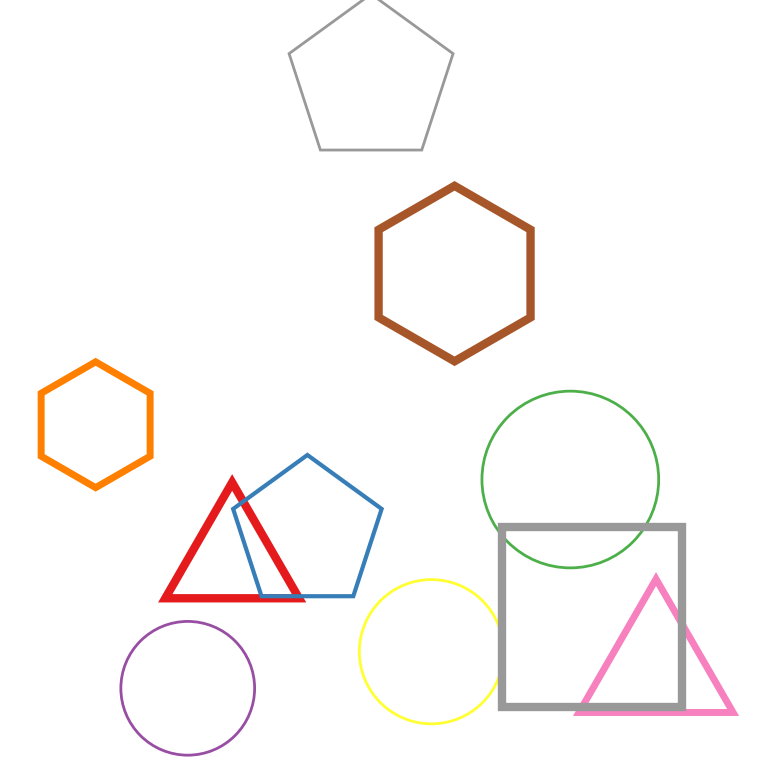[{"shape": "triangle", "thickness": 3, "radius": 0.5, "center": [0.302, 0.273]}, {"shape": "pentagon", "thickness": 1.5, "radius": 0.51, "center": [0.399, 0.308]}, {"shape": "circle", "thickness": 1, "radius": 0.57, "center": [0.741, 0.377]}, {"shape": "circle", "thickness": 1, "radius": 0.43, "center": [0.244, 0.106]}, {"shape": "hexagon", "thickness": 2.5, "radius": 0.41, "center": [0.124, 0.448]}, {"shape": "circle", "thickness": 1, "radius": 0.47, "center": [0.56, 0.154]}, {"shape": "hexagon", "thickness": 3, "radius": 0.57, "center": [0.59, 0.645]}, {"shape": "triangle", "thickness": 2.5, "radius": 0.58, "center": [0.852, 0.132]}, {"shape": "square", "thickness": 3, "radius": 0.58, "center": [0.769, 0.199]}, {"shape": "pentagon", "thickness": 1, "radius": 0.56, "center": [0.482, 0.896]}]